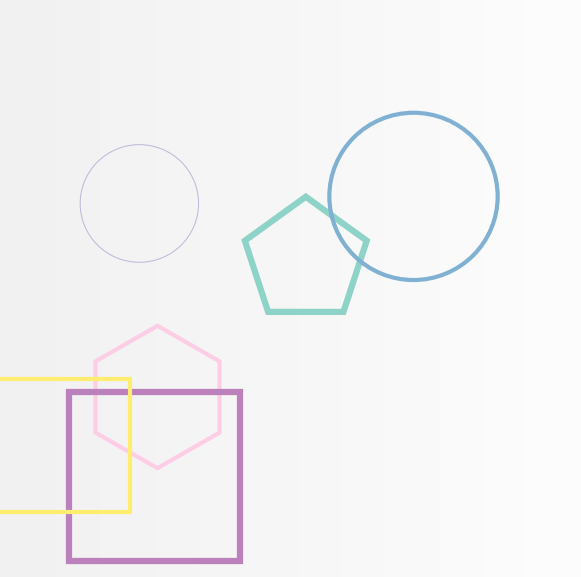[{"shape": "pentagon", "thickness": 3, "radius": 0.55, "center": [0.526, 0.548]}, {"shape": "circle", "thickness": 0.5, "radius": 0.51, "center": [0.24, 0.647]}, {"shape": "circle", "thickness": 2, "radius": 0.72, "center": [0.711, 0.659]}, {"shape": "hexagon", "thickness": 2, "radius": 0.62, "center": [0.271, 0.312]}, {"shape": "square", "thickness": 3, "radius": 0.73, "center": [0.266, 0.174]}, {"shape": "square", "thickness": 2, "radius": 0.58, "center": [0.108, 0.228]}]